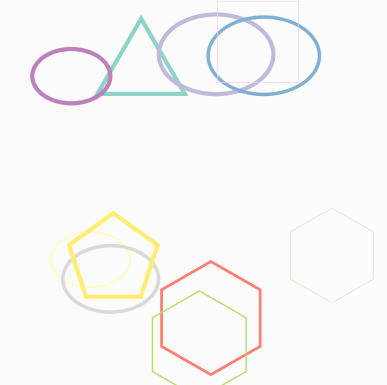[{"shape": "triangle", "thickness": 3, "radius": 0.65, "center": [0.364, 0.821]}, {"shape": "oval", "thickness": 1, "radius": 0.51, "center": [0.234, 0.325]}, {"shape": "oval", "thickness": 3, "radius": 0.74, "center": [0.558, 0.859]}, {"shape": "hexagon", "thickness": 2, "radius": 0.73, "center": [0.544, 0.174]}, {"shape": "oval", "thickness": 2.5, "radius": 0.72, "center": [0.681, 0.855]}, {"shape": "hexagon", "thickness": 1, "radius": 0.7, "center": [0.514, 0.105]}, {"shape": "square", "thickness": 0.5, "radius": 0.53, "center": [0.664, 0.892]}, {"shape": "oval", "thickness": 2.5, "radius": 0.62, "center": [0.286, 0.276]}, {"shape": "oval", "thickness": 3, "radius": 0.5, "center": [0.184, 0.802]}, {"shape": "hexagon", "thickness": 0.5, "radius": 0.62, "center": [0.857, 0.336]}, {"shape": "pentagon", "thickness": 3, "radius": 0.6, "center": [0.292, 0.326]}]